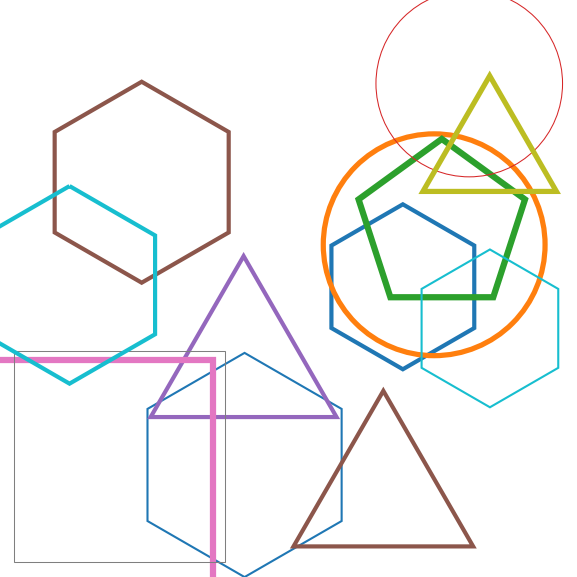[{"shape": "hexagon", "thickness": 2, "radius": 0.71, "center": [0.698, 0.503]}, {"shape": "hexagon", "thickness": 1, "radius": 0.97, "center": [0.423, 0.194]}, {"shape": "circle", "thickness": 2.5, "radius": 0.96, "center": [0.752, 0.575]}, {"shape": "pentagon", "thickness": 3, "radius": 0.76, "center": [0.765, 0.607]}, {"shape": "circle", "thickness": 0.5, "radius": 0.81, "center": [0.813, 0.854]}, {"shape": "triangle", "thickness": 2, "radius": 0.93, "center": [0.422, 0.37]}, {"shape": "triangle", "thickness": 2, "radius": 0.9, "center": [0.664, 0.143]}, {"shape": "hexagon", "thickness": 2, "radius": 0.87, "center": [0.245, 0.684]}, {"shape": "square", "thickness": 3, "radius": 0.99, "center": [0.169, 0.177]}, {"shape": "square", "thickness": 0.5, "radius": 0.91, "center": [0.206, 0.208]}, {"shape": "triangle", "thickness": 2.5, "radius": 0.67, "center": [0.848, 0.734]}, {"shape": "hexagon", "thickness": 1, "radius": 0.68, "center": [0.848, 0.431]}, {"shape": "hexagon", "thickness": 2, "radius": 0.86, "center": [0.12, 0.506]}]